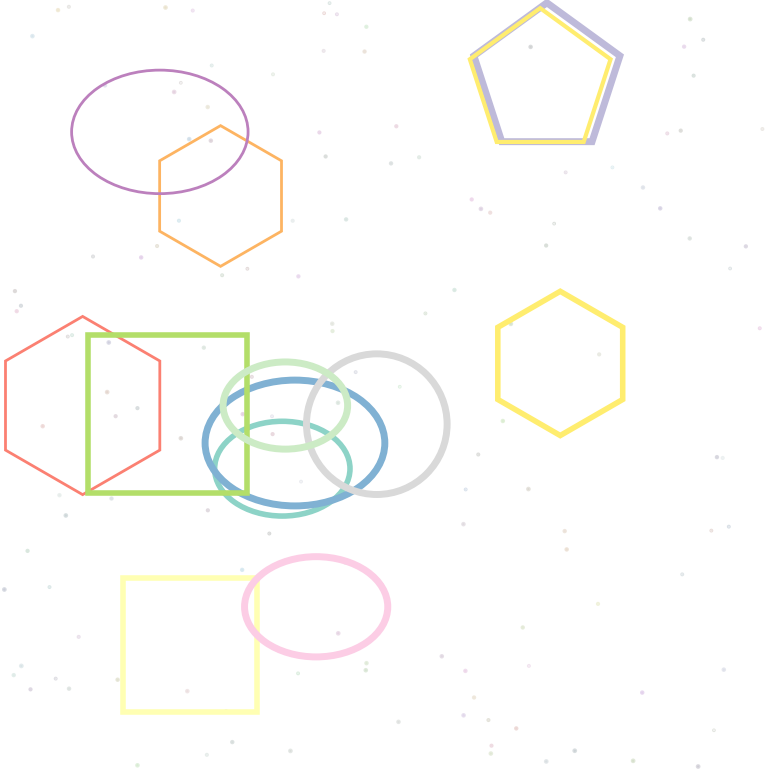[{"shape": "oval", "thickness": 2, "radius": 0.44, "center": [0.367, 0.391]}, {"shape": "square", "thickness": 2, "radius": 0.43, "center": [0.246, 0.162]}, {"shape": "pentagon", "thickness": 2.5, "radius": 0.5, "center": [0.71, 0.897]}, {"shape": "hexagon", "thickness": 1, "radius": 0.58, "center": [0.107, 0.473]}, {"shape": "oval", "thickness": 2.5, "radius": 0.58, "center": [0.383, 0.425]}, {"shape": "hexagon", "thickness": 1, "radius": 0.46, "center": [0.286, 0.745]}, {"shape": "square", "thickness": 2, "radius": 0.52, "center": [0.218, 0.462]}, {"shape": "oval", "thickness": 2.5, "radius": 0.46, "center": [0.411, 0.212]}, {"shape": "circle", "thickness": 2.5, "radius": 0.46, "center": [0.489, 0.449]}, {"shape": "oval", "thickness": 1, "radius": 0.57, "center": [0.208, 0.829]}, {"shape": "oval", "thickness": 2.5, "radius": 0.4, "center": [0.371, 0.473]}, {"shape": "hexagon", "thickness": 2, "radius": 0.47, "center": [0.728, 0.528]}, {"shape": "pentagon", "thickness": 1.5, "radius": 0.48, "center": [0.702, 0.893]}]